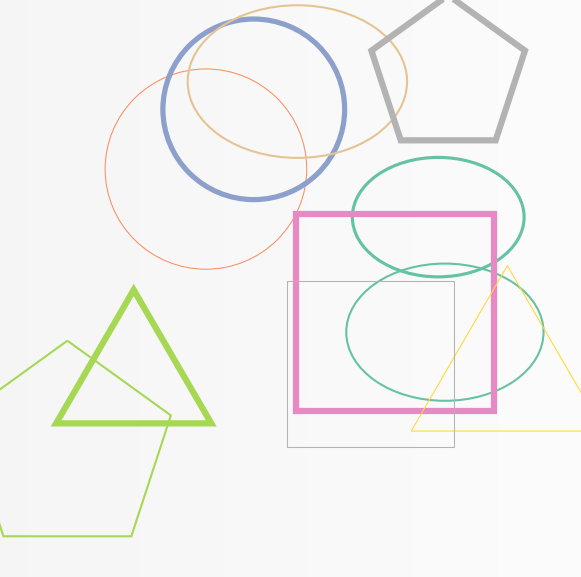[{"shape": "oval", "thickness": 1, "radius": 0.85, "center": [0.765, 0.424]}, {"shape": "oval", "thickness": 1.5, "radius": 0.74, "center": [0.754, 0.623]}, {"shape": "circle", "thickness": 0.5, "radius": 0.87, "center": [0.354, 0.706]}, {"shape": "circle", "thickness": 2.5, "radius": 0.78, "center": [0.437, 0.81]}, {"shape": "square", "thickness": 3, "radius": 0.85, "center": [0.68, 0.458]}, {"shape": "pentagon", "thickness": 1, "radius": 0.94, "center": [0.116, 0.222]}, {"shape": "triangle", "thickness": 3, "radius": 0.77, "center": [0.23, 0.343]}, {"shape": "triangle", "thickness": 0.5, "radius": 0.95, "center": [0.873, 0.348]}, {"shape": "oval", "thickness": 1, "radius": 0.94, "center": [0.512, 0.858]}, {"shape": "pentagon", "thickness": 3, "radius": 0.69, "center": [0.771, 0.869]}, {"shape": "square", "thickness": 0.5, "radius": 0.72, "center": [0.637, 0.368]}]